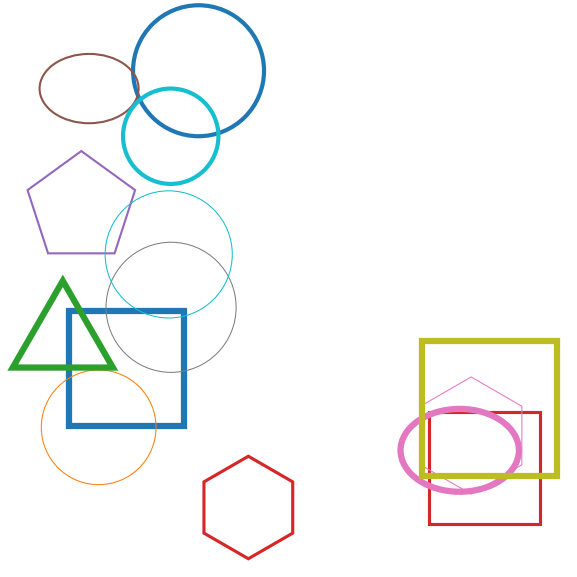[{"shape": "square", "thickness": 3, "radius": 0.5, "center": [0.219, 0.361]}, {"shape": "circle", "thickness": 2, "radius": 0.57, "center": [0.344, 0.877]}, {"shape": "circle", "thickness": 0.5, "radius": 0.5, "center": [0.171, 0.259]}, {"shape": "triangle", "thickness": 3, "radius": 0.5, "center": [0.109, 0.413]}, {"shape": "hexagon", "thickness": 1.5, "radius": 0.44, "center": [0.43, 0.12]}, {"shape": "square", "thickness": 1.5, "radius": 0.48, "center": [0.839, 0.189]}, {"shape": "pentagon", "thickness": 1, "radius": 0.49, "center": [0.141, 0.64]}, {"shape": "oval", "thickness": 1, "radius": 0.43, "center": [0.154, 0.846]}, {"shape": "oval", "thickness": 3, "radius": 0.51, "center": [0.796, 0.219]}, {"shape": "hexagon", "thickness": 0.5, "radius": 0.51, "center": [0.816, 0.245]}, {"shape": "circle", "thickness": 0.5, "radius": 0.56, "center": [0.296, 0.467]}, {"shape": "square", "thickness": 3, "radius": 0.59, "center": [0.847, 0.291]}, {"shape": "circle", "thickness": 2, "radius": 0.41, "center": [0.296, 0.763]}, {"shape": "circle", "thickness": 0.5, "radius": 0.55, "center": [0.292, 0.559]}]